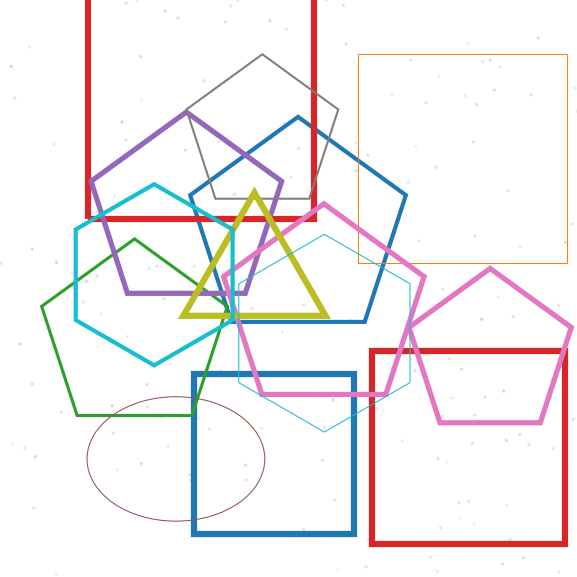[{"shape": "square", "thickness": 3, "radius": 0.69, "center": [0.474, 0.213]}, {"shape": "pentagon", "thickness": 2, "radius": 0.98, "center": [0.516, 0.601]}, {"shape": "square", "thickness": 0.5, "radius": 0.91, "center": [0.802, 0.725]}, {"shape": "pentagon", "thickness": 1.5, "radius": 0.85, "center": [0.233, 0.416]}, {"shape": "square", "thickness": 3, "radius": 0.98, "center": [0.348, 0.816]}, {"shape": "square", "thickness": 3, "radius": 0.84, "center": [0.811, 0.225]}, {"shape": "pentagon", "thickness": 2.5, "radius": 0.87, "center": [0.323, 0.632]}, {"shape": "oval", "thickness": 0.5, "radius": 0.77, "center": [0.305, 0.204]}, {"shape": "pentagon", "thickness": 2.5, "radius": 0.74, "center": [0.849, 0.387]}, {"shape": "pentagon", "thickness": 2.5, "radius": 0.91, "center": [0.561, 0.464]}, {"shape": "pentagon", "thickness": 1, "radius": 0.69, "center": [0.454, 0.767]}, {"shape": "triangle", "thickness": 3, "radius": 0.71, "center": [0.441, 0.523]}, {"shape": "hexagon", "thickness": 2, "radius": 0.78, "center": [0.267, 0.523]}, {"shape": "hexagon", "thickness": 0.5, "radius": 0.86, "center": [0.562, 0.422]}]